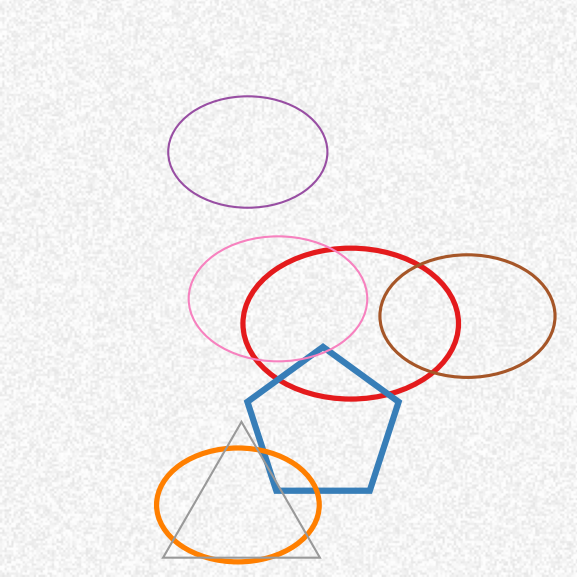[{"shape": "oval", "thickness": 2.5, "radius": 0.93, "center": [0.607, 0.439]}, {"shape": "pentagon", "thickness": 3, "radius": 0.69, "center": [0.559, 0.261]}, {"shape": "oval", "thickness": 1, "radius": 0.69, "center": [0.429, 0.736]}, {"shape": "oval", "thickness": 2.5, "radius": 0.7, "center": [0.412, 0.125]}, {"shape": "oval", "thickness": 1.5, "radius": 0.76, "center": [0.809, 0.452]}, {"shape": "oval", "thickness": 1, "radius": 0.77, "center": [0.481, 0.482]}, {"shape": "triangle", "thickness": 1, "radius": 0.78, "center": [0.418, 0.112]}]